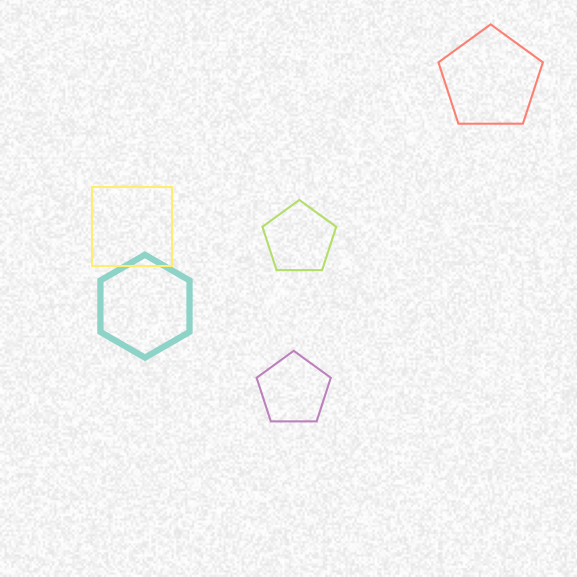[{"shape": "hexagon", "thickness": 3, "radius": 0.45, "center": [0.251, 0.469]}, {"shape": "pentagon", "thickness": 1, "radius": 0.48, "center": [0.85, 0.862]}, {"shape": "pentagon", "thickness": 1, "radius": 0.34, "center": [0.518, 0.586]}, {"shape": "pentagon", "thickness": 1, "radius": 0.34, "center": [0.509, 0.324]}, {"shape": "square", "thickness": 1, "radius": 0.34, "center": [0.228, 0.607]}]